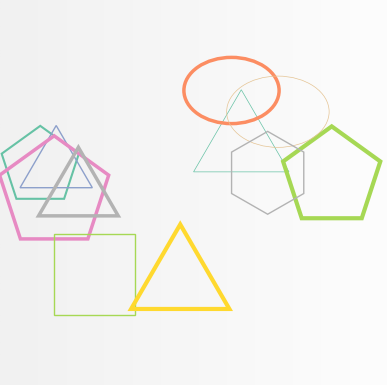[{"shape": "triangle", "thickness": 0.5, "radius": 0.71, "center": [0.623, 0.625]}, {"shape": "pentagon", "thickness": 1.5, "radius": 0.52, "center": [0.104, 0.568]}, {"shape": "oval", "thickness": 2.5, "radius": 0.61, "center": [0.597, 0.765]}, {"shape": "triangle", "thickness": 1, "radius": 0.54, "center": [0.145, 0.566]}, {"shape": "pentagon", "thickness": 2.5, "radius": 0.74, "center": [0.14, 0.499]}, {"shape": "square", "thickness": 1, "radius": 0.52, "center": [0.245, 0.287]}, {"shape": "pentagon", "thickness": 3, "radius": 0.66, "center": [0.856, 0.54]}, {"shape": "triangle", "thickness": 3, "radius": 0.73, "center": [0.465, 0.271]}, {"shape": "oval", "thickness": 0.5, "radius": 0.66, "center": [0.717, 0.71]}, {"shape": "triangle", "thickness": 2.5, "radius": 0.59, "center": [0.202, 0.499]}, {"shape": "hexagon", "thickness": 1, "radius": 0.54, "center": [0.691, 0.551]}]